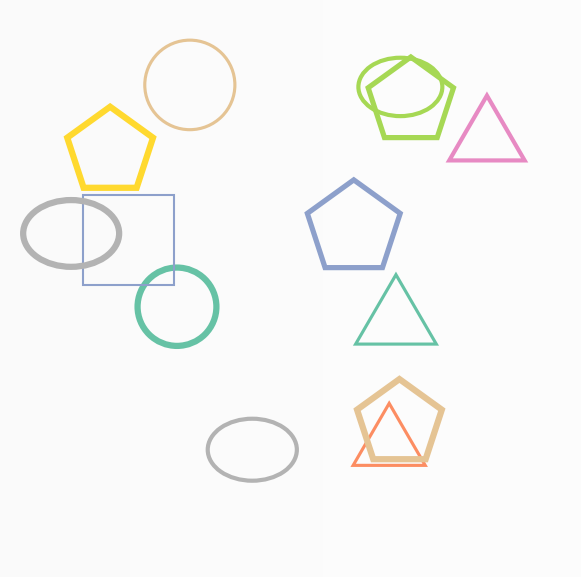[{"shape": "triangle", "thickness": 1.5, "radius": 0.4, "center": [0.681, 0.443]}, {"shape": "circle", "thickness": 3, "radius": 0.34, "center": [0.305, 0.468]}, {"shape": "triangle", "thickness": 1.5, "radius": 0.36, "center": [0.67, 0.229]}, {"shape": "pentagon", "thickness": 2.5, "radius": 0.42, "center": [0.609, 0.604]}, {"shape": "square", "thickness": 1, "radius": 0.39, "center": [0.221, 0.583]}, {"shape": "triangle", "thickness": 2, "radius": 0.37, "center": [0.838, 0.759]}, {"shape": "pentagon", "thickness": 2.5, "radius": 0.39, "center": [0.707, 0.823]}, {"shape": "oval", "thickness": 2, "radius": 0.36, "center": [0.689, 0.849]}, {"shape": "pentagon", "thickness": 3, "radius": 0.39, "center": [0.189, 0.737]}, {"shape": "circle", "thickness": 1.5, "radius": 0.39, "center": [0.327, 0.852]}, {"shape": "pentagon", "thickness": 3, "radius": 0.38, "center": [0.687, 0.266]}, {"shape": "oval", "thickness": 3, "radius": 0.41, "center": [0.122, 0.595]}, {"shape": "oval", "thickness": 2, "radius": 0.38, "center": [0.434, 0.22]}]